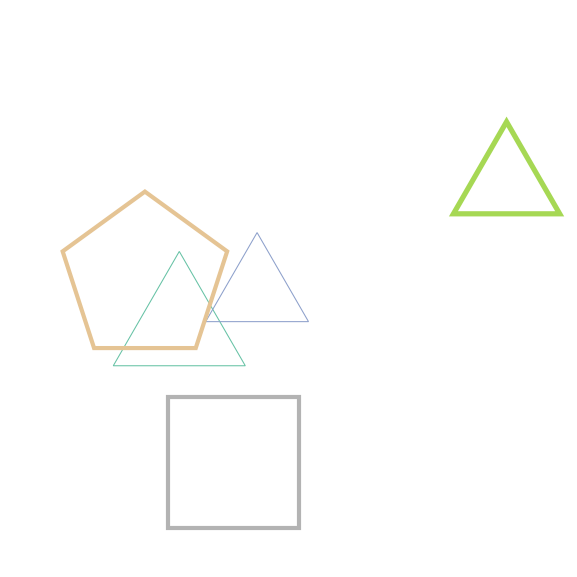[{"shape": "triangle", "thickness": 0.5, "radius": 0.66, "center": [0.31, 0.432]}, {"shape": "triangle", "thickness": 0.5, "radius": 0.51, "center": [0.445, 0.494]}, {"shape": "triangle", "thickness": 2.5, "radius": 0.53, "center": [0.877, 0.682]}, {"shape": "pentagon", "thickness": 2, "radius": 0.75, "center": [0.251, 0.518]}, {"shape": "square", "thickness": 2, "radius": 0.57, "center": [0.404, 0.199]}]